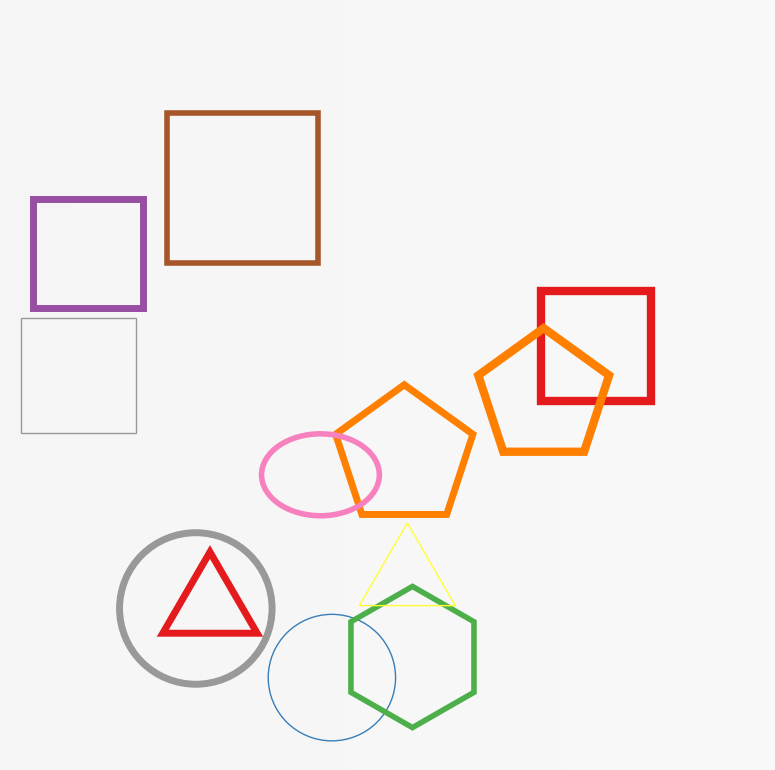[{"shape": "square", "thickness": 3, "radius": 0.35, "center": [0.769, 0.551]}, {"shape": "triangle", "thickness": 2.5, "radius": 0.35, "center": [0.271, 0.213]}, {"shape": "circle", "thickness": 0.5, "radius": 0.41, "center": [0.428, 0.12]}, {"shape": "hexagon", "thickness": 2, "radius": 0.46, "center": [0.532, 0.147]}, {"shape": "square", "thickness": 2.5, "radius": 0.35, "center": [0.114, 0.671]}, {"shape": "pentagon", "thickness": 3, "radius": 0.44, "center": [0.702, 0.485]}, {"shape": "pentagon", "thickness": 2.5, "radius": 0.47, "center": [0.522, 0.407]}, {"shape": "triangle", "thickness": 0.5, "radius": 0.36, "center": [0.526, 0.249]}, {"shape": "square", "thickness": 2, "radius": 0.49, "center": [0.313, 0.756]}, {"shape": "oval", "thickness": 2, "radius": 0.38, "center": [0.413, 0.383]}, {"shape": "circle", "thickness": 2.5, "radius": 0.49, "center": [0.253, 0.21]}, {"shape": "square", "thickness": 0.5, "radius": 0.37, "center": [0.101, 0.512]}]